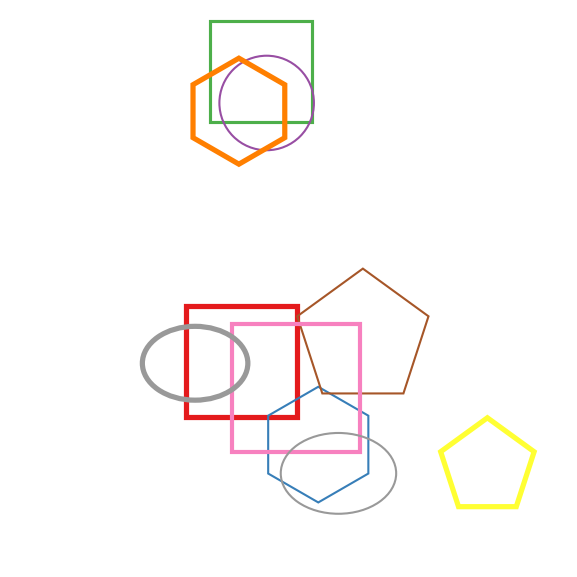[{"shape": "square", "thickness": 2.5, "radius": 0.48, "center": [0.418, 0.373]}, {"shape": "hexagon", "thickness": 1, "radius": 0.5, "center": [0.551, 0.229]}, {"shape": "square", "thickness": 1.5, "radius": 0.44, "center": [0.452, 0.875]}, {"shape": "circle", "thickness": 1, "radius": 0.41, "center": [0.462, 0.821]}, {"shape": "hexagon", "thickness": 2.5, "radius": 0.46, "center": [0.414, 0.807]}, {"shape": "pentagon", "thickness": 2.5, "radius": 0.43, "center": [0.844, 0.191]}, {"shape": "pentagon", "thickness": 1, "radius": 0.6, "center": [0.628, 0.415]}, {"shape": "square", "thickness": 2, "radius": 0.55, "center": [0.513, 0.327]}, {"shape": "oval", "thickness": 2.5, "radius": 0.46, "center": [0.338, 0.37]}, {"shape": "oval", "thickness": 1, "radius": 0.5, "center": [0.586, 0.179]}]